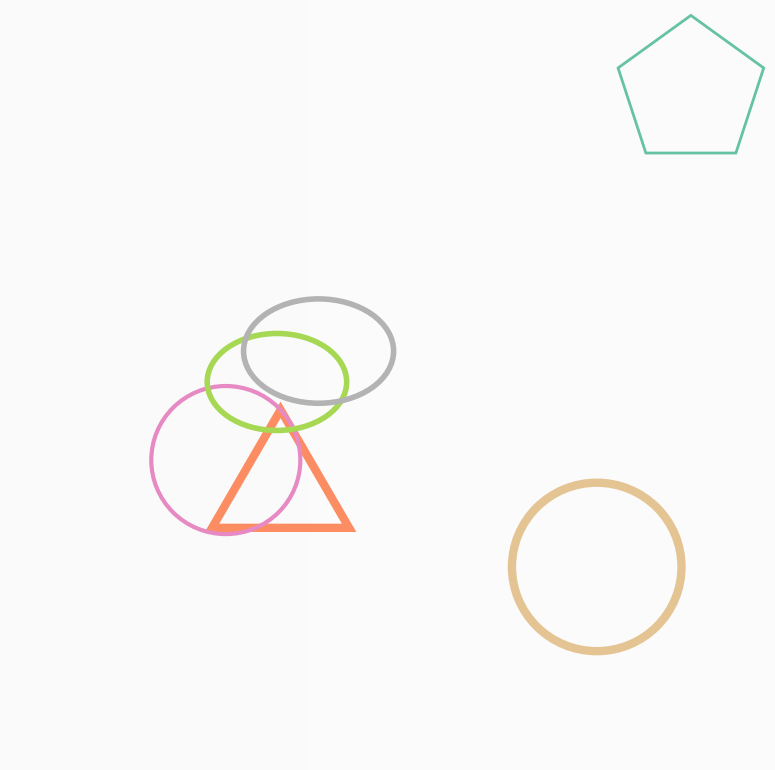[{"shape": "pentagon", "thickness": 1, "radius": 0.49, "center": [0.891, 0.881]}, {"shape": "triangle", "thickness": 3, "radius": 0.51, "center": [0.362, 0.366]}, {"shape": "circle", "thickness": 1.5, "radius": 0.48, "center": [0.291, 0.403]}, {"shape": "oval", "thickness": 2, "radius": 0.45, "center": [0.357, 0.504]}, {"shape": "circle", "thickness": 3, "radius": 0.55, "center": [0.77, 0.264]}, {"shape": "oval", "thickness": 2, "radius": 0.48, "center": [0.411, 0.544]}]